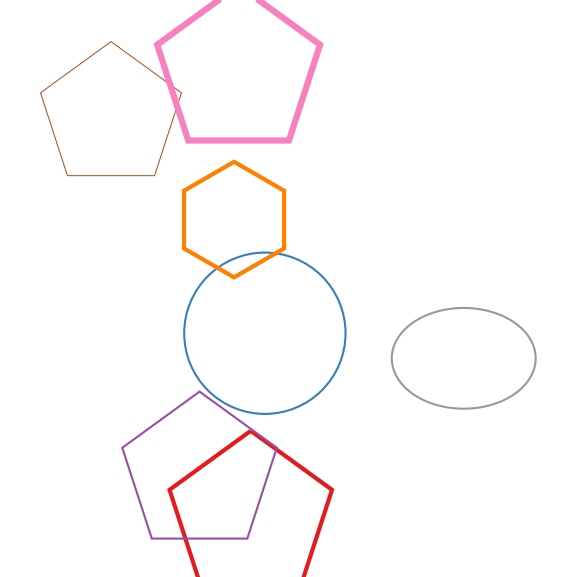[{"shape": "pentagon", "thickness": 2, "radius": 0.74, "center": [0.434, 0.105]}, {"shape": "circle", "thickness": 1, "radius": 0.7, "center": [0.459, 0.422]}, {"shape": "pentagon", "thickness": 1, "radius": 0.7, "center": [0.346, 0.18]}, {"shape": "hexagon", "thickness": 2, "radius": 0.5, "center": [0.405, 0.619]}, {"shape": "pentagon", "thickness": 0.5, "radius": 0.64, "center": [0.192, 0.799]}, {"shape": "pentagon", "thickness": 3, "radius": 0.74, "center": [0.413, 0.876]}, {"shape": "oval", "thickness": 1, "radius": 0.62, "center": [0.803, 0.379]}]